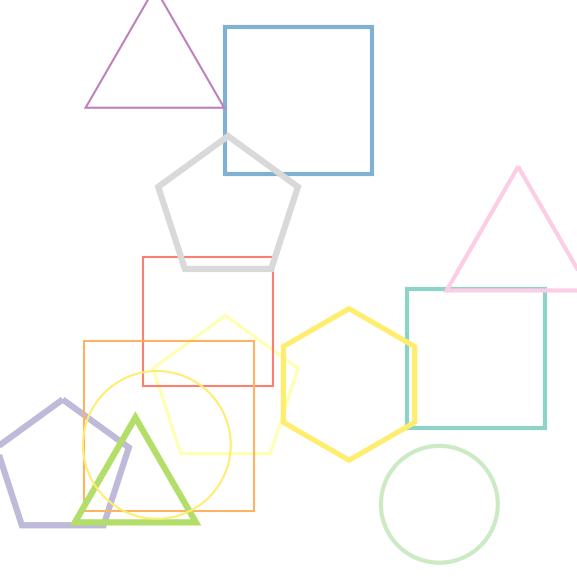[{"shape": "square", "thickness": 2, "radius": 0.6, "center": [0.824, 0.379]}, {"shape": "pentagon", "thickness": 1.5, "radius": 0.66, "center": [0.391, 0.321]}, {"shape": "pentagon", "thickness": 3, "radius": 0.6, "center": [0.109, 0.187]}, {"shape": "square", "thickness": 1, "radius": 0.56, "center": [0.361, 0.442]}, {"shape": "square", "thickness": 2, "radius": 0.64, "center": [0.517, 0.825]}, {"shape": "square", "thickness": 1, "radius": 0.74, "center": [0.293, 0.262]}, {"shape": "triangle", "thickness": 3, "radius": 0.61, "center": [0.234, 0.155]}, {"shape": "triangle", "thickness": 2, "radius": 0.72, "center": [0.897, 0.568]}, {"shape": "pentagon", "thickness": 3, "radius": 0.64, "center": [0.395, 0.636]}, {"shape": "triangle", "thickness": 1, "radius": 0.69, "center": [0.268, 0.882]}, {"shape": "circle", "thickness": 2, "radius": 0.51, "center": [0.761, 0.126]}, {"shape": "circle", "thickness": 1, "radius": 0.64, "center": [0.272, 0.229]}, {"shape": "hexagon", "thickness": 2.5, "radius": 0.66, "center": [0.604, 0.333]}]